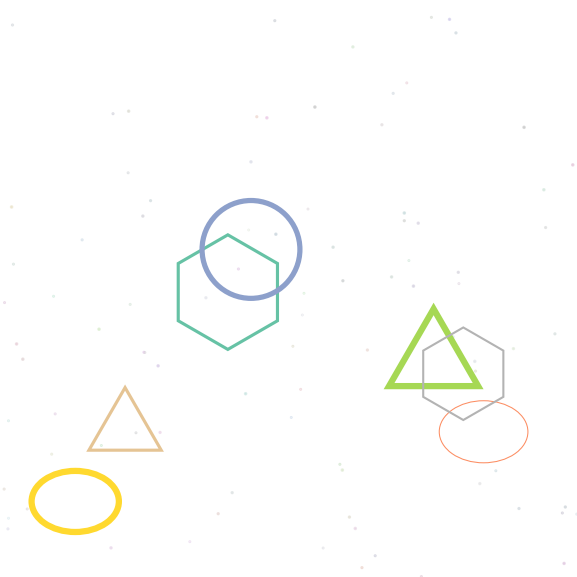[{"shape": "hexagon", "thickness": 1.5, "radius": 0.5, "center": [0.395, 0.493]}, {"shape": "oval", "thickness": 0.5, "radius": 0.38, "center": [0.837, 0.251]}, {"shape": "circle", "thickness": 2.5, "radius": 0.42, "center": [0.435, 0.567]}, {"shape": "triangle", "thickness": 3, "radius": 0.45, "center": [0.751, 0.375]}, {"shape": "oval", "thickness": 3, "radius": 0.38, "center": [0.13, 0.131]}, {"shape": "triangle", "thickness": 1.5, "radius": 0.36, "center": [0.217, 0.256]}, {"shape": "hexagon", "thickness": 1, "radius": 0.4, "center": [0.802, 0.352]}]